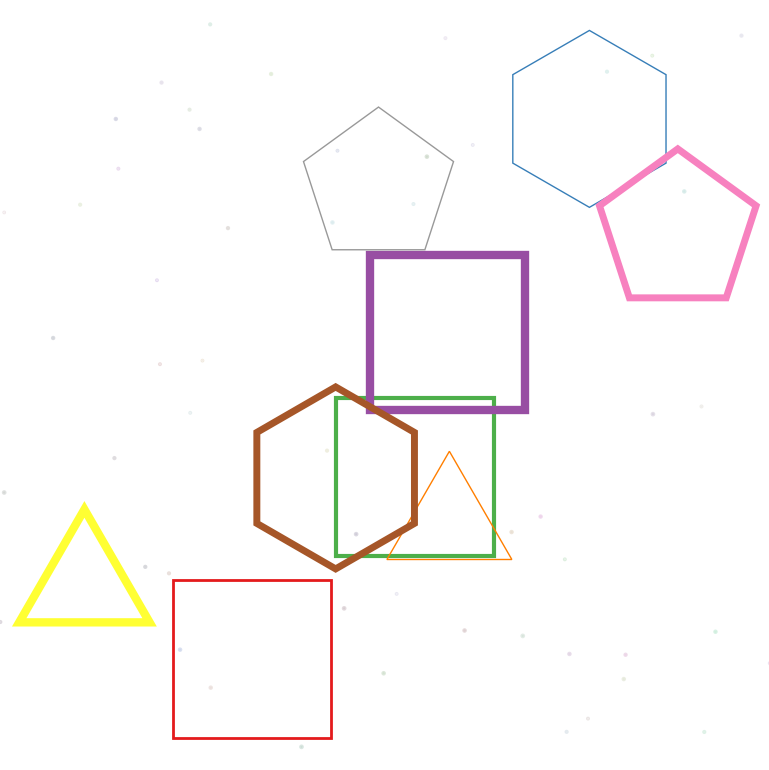[{"shape": "square", "thickness": 1, "radius": 0.51, "center": [0.327, 0.144]}, {"shape": "hexagon", "thickness": 0.5, "radius": 0.57, "center": [0.765, 0.846]}, {"shape": "square", "thickness": 1.5, "radius": 0.51, "center": [0.539, 0.38]}, {"shape": "square", "thickness": 3, "radius": 0.5, "center": [0.581, 0.568]}, {"shape": "triangle", "thickness": 0.5, "radius": 0.47, "center": [0.584, 0.32]}, {"shape": "triangle", "thickness": 3, "radius": 0.49, "center": [0.11, 0.241]}, {"shape": "hexagon", "thickness": 2.5, "radius": 0.59, "center": [0.436, 0.379]}, {"shape": "pentagon", "thickness": 2.5, "radius": 0.53, "center": [0.88, 0.7]}, {"shape": "pentagon", "thickness": 0.5, "radius": 0.51, "center": [0.492, 0.759]}]